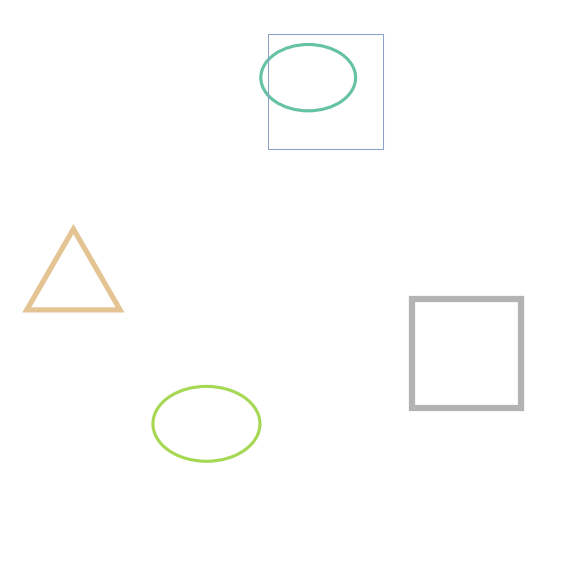[{"shape": "oval", "thickness": 1.5, "radius": 0.41, "center": [0.534, 0.865]}, {"shape": "square", "thickness": 0.5, "radius": 0.5, "center": [0.563, 0.841]}, {"shape": "oval", "thickness": 1.5, "radius": 0.46, "center": [0.357, 0.265]}, {"shape": "triangle", "thickness": 2.5, "radius": 0.47, "center": [0.127, 0.509]}, {"shape": "square", "thickness": 3, "radius": 0.47, "center": [0.807, 0.387]}]